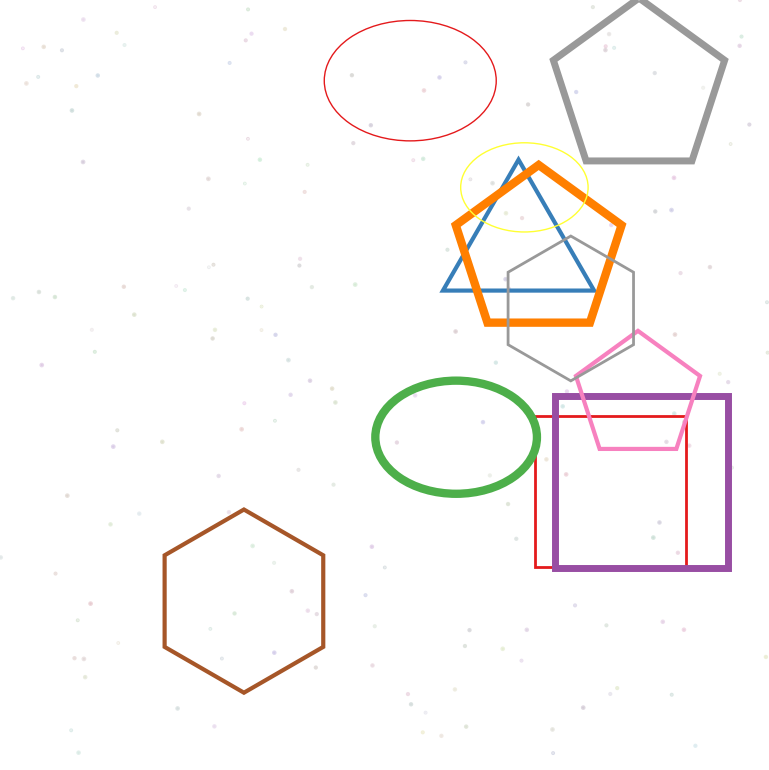[{"shape": "oval", "thickness": 0.5, "radius": 0.56, "center": [0.533, 0.895]}, {"shape": "square", "thickness": 1, "radius": 0.49, "center": [0.793, 0.362]}, {"shape": "triangle", "thickness": 1.5, "radius": 0.57, "center": [0.673, 0.679]}, {"shape": "oval", "thickness": 3, "radius": 0.52, "center": [0.592, 0.432]}, {"shape": "square", "thickness": 2.5, "radius": 0.56, "center": [0.833, 0.374]}, {"shape": "pentagon", "thickness": 3, "radius": 0.57, "center": [0.7, 0.673]}, {"shape": "oval", "thickness": 0.5, "radius": 0.41, "center": [0.681, 0.757]}, {"shape": "hexagon", "thickness": 1.5, "radius": 0.59, "center": [0.317, 0.219]}, {"shape": "pentagon", "thickness": 1.5, "radius": 0.42, "center": [0.829, 0.486]}, {"shape": "hexagon", "thickness": 1, "radius": 0.47, "center": [0.741, 0.599]}, {"shape": "pentagon", "thickness": 2.5, "radius": 0.58, "center": [0.83, 0.886]}]